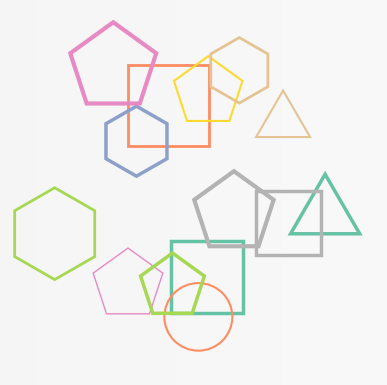[{"shape": "square", "thickness": 2.5, "radius": 0.47, "center": [0.534, 0.281]}, {"shape": "triangle", "thickness": 2.5, "radius": 0.52, "center": [0.839, 0.444]}, {"shape": "square", "thickness": 2, "radius": 0.53, "center": [0.435, 0.727]}, {"shape": "circle", "thickness": 1.5, "radius": 0.44, "center": [0.512, 0.177]}, {"shape": "hexagon", "thickness": 2.5, "radius": 0.45, "center": [0.352, 0.633]}, {"shape": "pentagon", "thickness": 1, "radius": 0.47, "center": [0.33, 0.261]}, {"shape": "pentagon", "thickness": 3, "radius": 0.58, "center": [0.292, 0.826]}, {"shape": "hexagon", "thickness": 2, "radius": 0.6, "center": [0.141, 0.393]}, {"shape": "pentagon", "thickness": 2.5, "radius": 0.43, "center": [0.445, 0.256]}, {"shape": "pentagon", "thickness": 1.5, "radius": 0.46, "center": [0.537, 0.761]}, {"shape": "hexagon", "thickness": 2, "radius": 0.43, "center": [0.618, 0.817]}, {"shape": "triangle", "thickness": 1.5, "radius": 0.4, "center": [0.731, 0.684]}, {"shape": "pentagon", "thickness": 3, "radius": 0.54, "center": [0.604, 0.448]}, {"shape": "square", "thickness": 2.5, "radius": 0.41, "center": [0.745, 0.422]}]